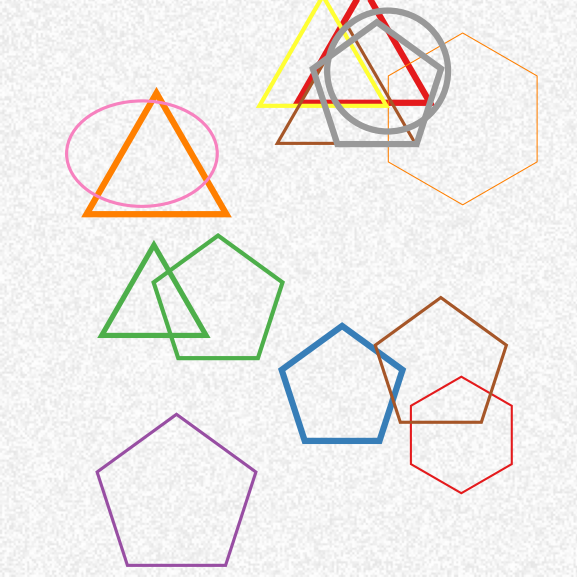[{"shape": "triangle", "thickness": 3, "radius": 0.66, "center": [0.63, 0.887]}, {"shape": "hexagon", "thickness": 1, "radius": 0.5, "center": [0.799, 0.246]}, {"shape": "pentagon", "thickness": 3, "radius": 0.55, "center": [0.592, 0.325]}, {"shape": "pentagon", "thickness": 2, "radius": 0.59, "center": [0.378, 0.474]}, {"shape": "triangle", "thickness": 2.5, "radius": 0.52, "center": [0.267, 0.47]}, {"shape": "pentagon", "thickness": 1.5, "radius": 0.72, "center": [0.306, 0.137]}, {"shape": "hexagon", "thickness": 0.5, "radius": 0.74, "center": [0.801, 0.793]}, {"shape": "triangle", "thickness": 3, "radius": 0.7, "center": [0.271, 0.698]}, {"shape": "triangle", "thickness": 2, "radius": 0.63, "center": [0.559, 0.879]}, {"shape": "pentagon", "thickness": 1.5, "radius": 0.6, "center": [0.763, 0.365]}, {"shape": "triangle", "thickness": 1.5, "radius": 0.69, "center": [0.6, 0.82]}, {"shape": "oval", "thickness": 1.5, "radius": 0.65, "center": [0.246, 0.733]}, {"shape": "circle", "thickness": 3, "radius": 0.52, "center": [0.671, 0.876]}, {"shape": "pentagon", "thickness": 3, "radius": 0.58, "center": [0.653, 0.844]}]